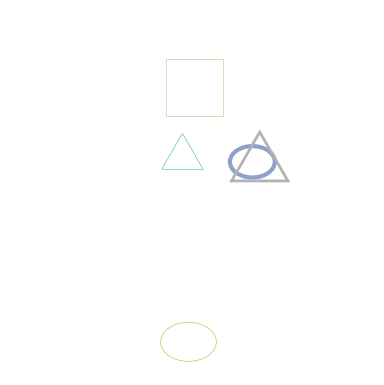[{"shape": "triangle", "thickness": 0.5, "radius": 0.31, "center": [0.474, 0.591]}, {"shape": "oval", "thickness": 3, "radius": 0.29, "center": [0.656, 0.58]}, {"shape": "oval", "thickness": 0.5, "radius": 0.36, "center": [0.49, 0.112]}, {"shape": "square", "thickness": 0.5, "radius": 0.37, "center": [0.505, 0.773]}, {"shape": "triangle", "thickness": 2, "radius": 0.42, "center": [0.675, 0.572]}]